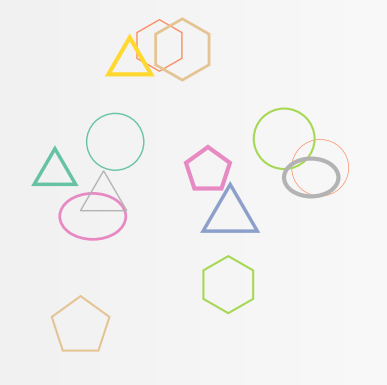[{"shape": "triangle", "thickness": 2.5, "radius": 0.31, "center": [0.142, 0.552]}, {"shape": "circle", "thickness": 1, "radius": 0.37, "center": [0.297, 0.632]}, {"shape": "hexagon", "thickness": 1, "radius": 0.33, "center": [0.411, 0.882]}, {"shape": "circle", "thickness": 0.5, "radius": 0.37, "center": [0.826, 0.564]}, {"shape": "triangle", "thickness": 2.5, "radius": 0.4, "center": [0.594, 0.44]}, {"shape": "pentagon", "thickness": 3, "radius": 0.3, "center": [0.537, 0.559]}, {"shape": "oval", "thickness": 2, "radius": 0.43, "center": [0.239, 0.438]}, {"shape": "circle", "thickness": 1.5, "radius": 0.39, "center": [0.733, 0.64]}, {"shape": "hexagon", "thickness": 1.5, "radius": 0.37, "center": [0.589, 0.261]}, {"shape": "triangle", "thickness": 3, "radius": 0.32, "center": [0.335, 0.839]}, {"shape": "pentagon", "thickness": 1.5, "radius": 0.39, "center": [0.208, 0.153]}, {"shape": "hexagon", "thickness": 2, "radius": 0.4, "center": [0.471, 0.872]}, {"shape": "oval", "thickness": 3, "radius": 0.35, "center": [0.803, 0.539]}, {"shape": "triangle", "thickness": 1, "radius": 0.35, "center": [0.267, 0.487]}]